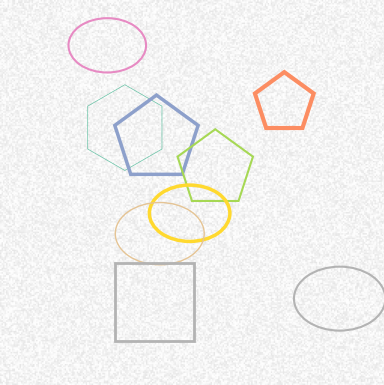[{"shape": "hexagon", "thickness": 0.5, "radius": 0.56, "center": [0.324, 0.669]}, {"shape": "pentagon", "thickness": 3, "radius": 0.4, "center": [0.738, 0.732]}, {"shape": "pentagon", "thickness": 2.5, "radius": 0.57, "center": [0.406, 0.639]}, {"shape": "oval", "thickness": 1.5, "radius": 0.5, "center": [0.279, 0.882]}, {"shape": "pentagon", "thickness": 1.5, "radius": 0.51, "center": [0.559, 0.561]}, {"shape": "oval", "thickness": 2.5, "radius": 0.52, "center": [0.493, 0.446]}, {"shape": "oval", "thickness": 1, "radius": 0.58, "center": [0.415, 0.393]}, {"shape": "oval", "thickness": 1.5, "radius": 0.59, "center": [0.882, 0.224]}, {"shape": "square", "thickness": 2, "radius": 0.51, "center": [0.401, 0.215]}]